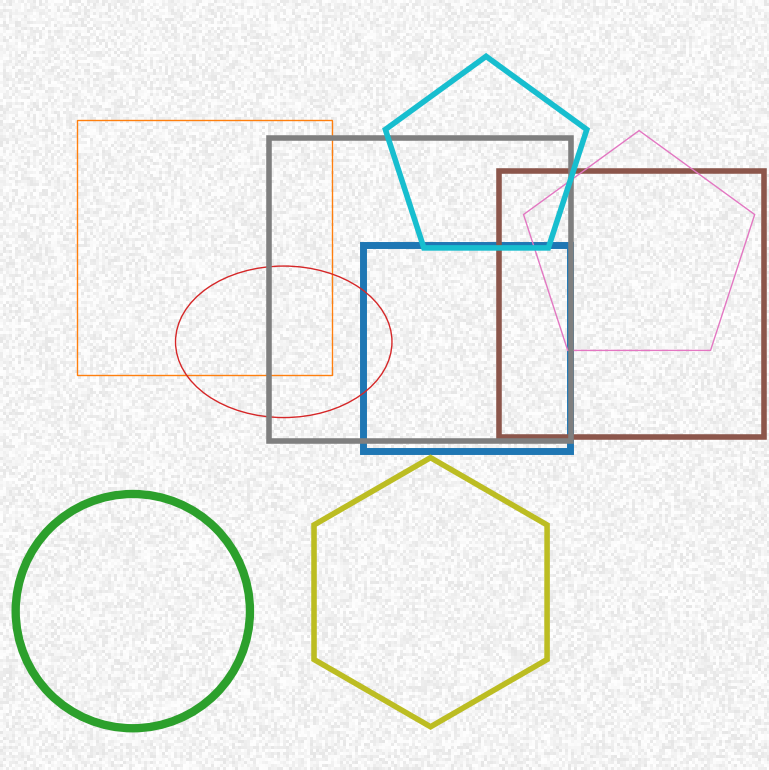[{"shape": "square", "thickness": 2.5, "radius": 0.67, "center": [0.606, 0.548]}, {"shape": "square", "thickness": 0.5, "radius": 0.83, "center": [0.266, 0.679]}, {"shape": "circle", "thickness": 3, "radius": 0.76, "center": [0.172, 0.206]}, {"shape": "oval", "thickness": 0.5, "radius": 0.7, "center": [0.368, 0.556]}, {"shape": "square", "thickness": 2, "radius": 0.86, "center": [0.821, 0.605]}, {"shape": "pentagon", "thickness": 0.5, "radius": 0.79, "center": [0.83, 0.673]}, {"shape": "square", "thickness": 2, "radius": 0.98, "center": [0.545, 0.624]}, {"shape": "hexagon", "thickness": 2, "radius": 0.87, "center": [0.559, 0.231]}, {"shape": "pentagon", "thickness": 2, "radius": 0.69, "center": [0.631, 0.789]}]